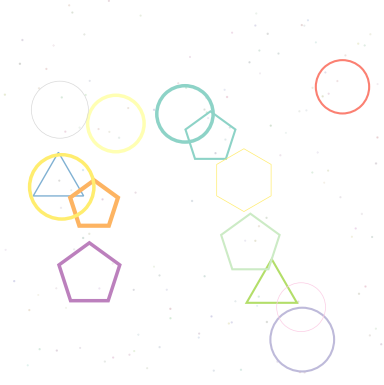[{"shape": "circle", "thickness": 2.5, "radius": 0.37, "center": [0.48, 0.704]}, {"shape": "pentagon", "thickness": 1.5, "radius": 0.34, "center": [0.547, 0.643]}, {"shape": "circle", "thickness": 2.5, "radius": 0.37, "center": [0.301, 0.679]}, {"shape": "circle", "thickness": 1.5, "radius": 0.41, "center": [0.785, 0.118]}, {"shape": "circle", "thickness": 1.5, "radius": 0.35, "center": [0.89, 0.775]}, {"shape": "triangle", "thickness": 1, "radius": 0.38, "center": [0.152, 0.529]}, {"shape": "pentagon", "thickness": 3, "radius": 0.33, "center": [0.244, 0.466]}, {"shape": "triangle", "thickness": 1.5, "radius": 0.38, "center": [0.706, 0.251]}, {"shape": "circle", "thickness": 0.5, "radius": 0.32, "center": [0.782, 0.202]}, {"shape": "circle", "thickness": 0.5, "radius": 0.37, "center": [0.155, 0.715]}, {"shape": "pentagon", "thickness": 2.5, "radius": 0.42, "center": [0.232, 0.286]}, {"shape": "pentagon", "thickness": 1.5, "radius": 0.4, "center": [0.65, 0.365]}, {"shape": "hexagon", "thickness": 0.5, "radius": 0.41, "center": [0.634, 0.532]}, {"shape": "circle", "thickness": 2.5, "radius": 0.42, "center": [0.16, 0.515]}]